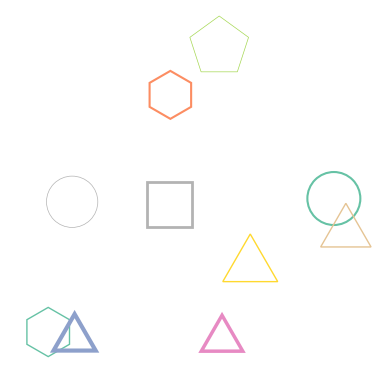[{"shape": "hexagon", "thickness": 1, "radius": 0.32, "center": [0.125, 0.138]}, {"shape": "circle", "thickness": 1.5, "radius": 0.34, "center": [0.867, 0.484]}, {"shape": "hexagon", "thickness": 1.5, "radius": 0.31, "center": [0.442, 0.754]}, {"shape": "triangle", "thickness": 3, "radius": 0.32, "center": [0.194, 0.121]}, {"shape": "triangle", "thickness": 2.5, "radius": 0.31, "center": [0.577, 0.119]}, {"shape": "pentagon", "thickness": 0.5, "radius": 0.4, "center": [0.569, 0.878]}, {"shape": "triangle", "thickness": 1, "radius": 0.41, "center": [0.65, 0.31]}, {"shape": "triangle", "thickness": 1, "radius": 0.38, "center": [0.898, 0.396]}, {"shape": "circle", "thickness": 0.5, "radius": 0.33, "center": [0.187, 0.476]}, {"shape": "square", "thickness": 2, "radius": 0.29, "center": [0.441, 0.469]}]